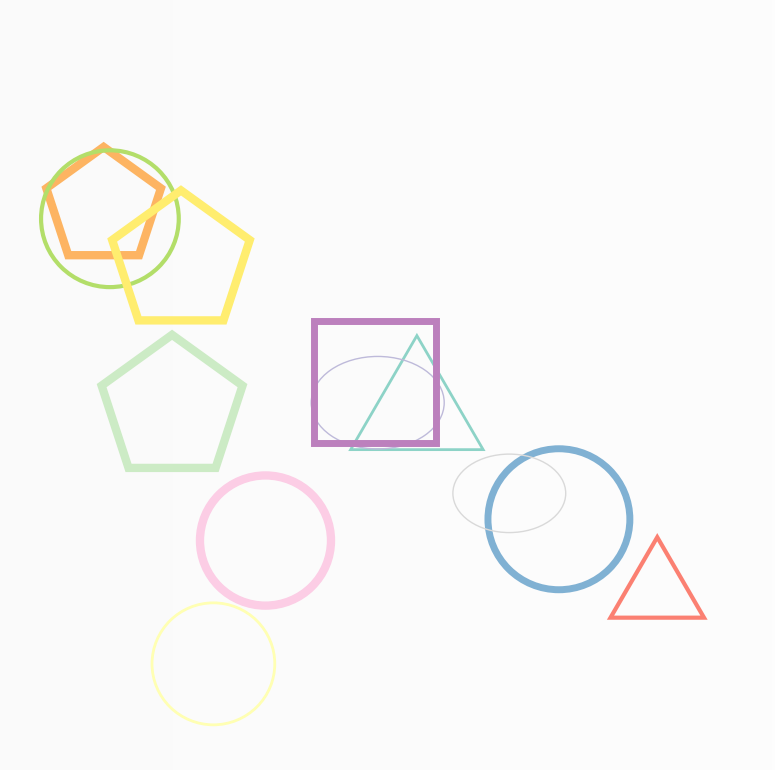[{"shape": "triangle", "thickness": 1, "radius": 0.49, "center": [0.538, 0.465]}, {"shape": "circle", "thickness": 1, "radius": 0.4, "center": [0.275, 0.138]}, {"shape": "oval", "thickness": 0.5, "radius": 0.43, "center": [0.487, 0.477]}, {"shape": "triangle", "thickness": 1.5, "radius": 0.35, "center": [0.848, 0.233]}, {"shape": "circle", "thickness": 2.5, "radius": 0.46, "center": [0.721, 0.326]}, {"shape": "pentagon", "thickness": 3, "radius": 0.39, "center": [0.134, 0.731]}, {"shape": "circle", "thickness": 1.5, "radius": 0.44, "center": [0.142, 0.716]}, {"shape": "circle", "thickness": 3, "radius": 0.42, "center": [0.343, 0.298]}, {"shape": "oval", "thickness": 0.5, "radius": 0.36, "center": [0.657, 0.359]}, {"shape": "square", "thickness": 2.5, "radius": 0.4, "center": [0.484, 0.504]}, {"shape": "pentagon", "thickness": 3, "radius": 0.48, "center": [0.222, 0.47]}, {"shape": "pentagon", "thickness": 3, "radius": 0.47, "center": [0.233, 0.659]}]